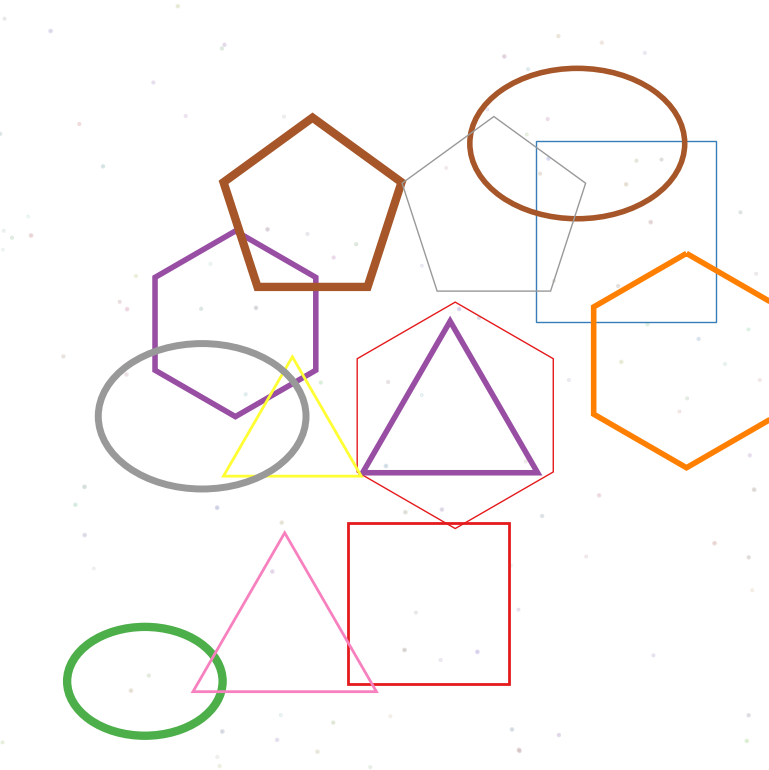[{"shape": "square", "thickness": 1, "radius": 0.52, "center": [0.557, 0.216]}, {"shape": "hexagon", "thickness": 0.5, "radius": 0.74, "center": [0.591, 0.461]}, {"shape": "square", "thickness": 0.5, "radius": 0.59, "center": [0.813, 0.7]}, {"shape": "oval", "thickness": 3, "radius": 0.5, "center": [0.188, 0.115]}, {"shape": "hexagon", "thickness": 2, "radius": 0.6, "center": [0.306, 0.579]}, {"shape": "triangle", "thickness": 2, "radius": 0.66, "center": [0.585, 0.452]}, {"shape": "hexagon", "thickness": 2, "radius": 0.7, "center": [0.892, 0.532]}, {"shape": "triangle", "thickness": 1, "radius": 0.52, "center": [0.38, 0.433]}, {"shape": "pentagon", "thickness": 3, "radius": 0.61, "center": [0.406, 0.726]}, {"shape": "oval", "thickness": 2, "radius": 0.7, "center": [0.75, 0.814]}, {"shape": "triangle", "thickness": 1, "radius": 0.69, "center": [0.37, 0.171]}, {"shape": "oval", "thickness": 2.5, "radius": 0.67, "center": [0.263, 0.459]}, {"shape": "pentagon", "thickness": 0.5, "radius": 0.63, "center": [0.641, 0.723]}]